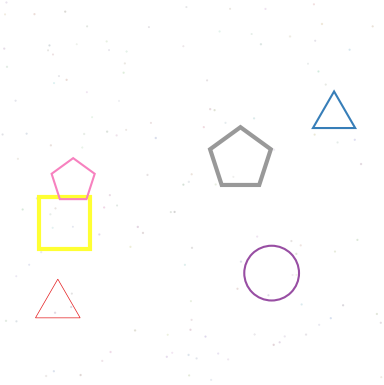[{"shape": "triangle", "thickness": 0.5, "radius": 0.34, "center": [0.15, 0.208]}, {"shape": "triangle", "thickness": 1.5, "radius": 0.32, "center": [0.868, 0.699]}, {"shape": "circle", "thickness": 1.5, "radius": 0.36, "center": [0.706, 0.291]}, {"shape": "square", "thickness": 3, "radius": 0.33, "center": [0.168, 0.42]}, {"shape": "pentagon", "thickness": 1.5, "radius": 0.29, "center": [0.19, 0.53]}, {"shape": "pentagon", "thickness": 3, "radius": 0.41, "center": [0.625, 0.587]}]